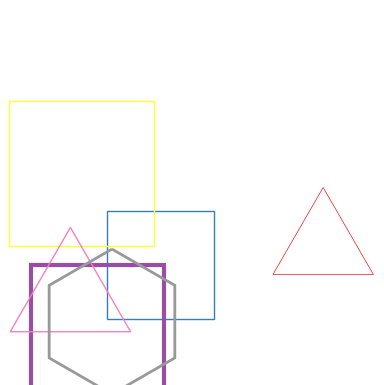[{"shape": "triangle", "thickness": 0.5, "radius": 0.75, "center": [0.839, 0.362]}, {"shape": "square", "thickness": 1, "radius": 0.7, "center": [0.417, 0.312]}, {"shape": "square", "thickness": 3, "radius": 0.86, "center": [0.254, 0.139]}, {"shape": "square", "thickness": 1, "radius": 0.94, "center": [0.211, 0.549]}, {"shape": "triangle", "thickness": 1, "radius": 0.9, "center": [0.183, 0.229]}, {"shape": "hexagon", "thickness": 2, "radius": 0.94, "center": [0.291, 0.165]}]